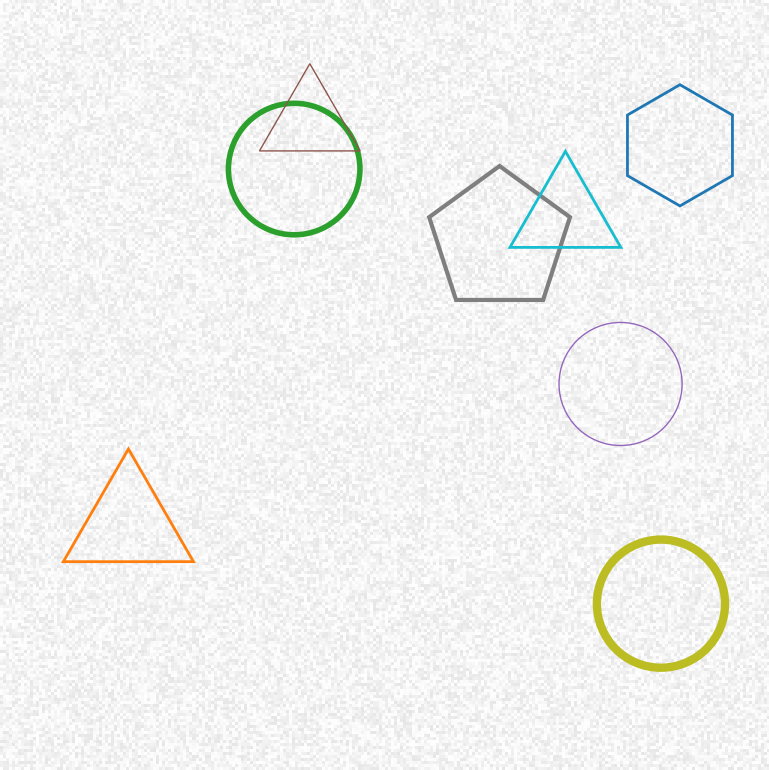[{"shape": "hexagon", "thickness": 1, "radius": 0.39, "center": [0.883, 0.811]}, {"shape": "triangle", "thickness": 1, "radius": 0.49, "center": [0.167, 0.319]}, {"shape": "circle", "thickness": 2, "radius": 0.43, "center": [0.382, 0.78]}, {"shape": "circle", "thickness": 0.5, "radius": 0.4, "center": [0.806, 0.501]}, {"shape": "triangle", "thickness": 0.5, "radius": 0.38, "center": [0.402, 0.842]}, {"shape": "pentagon", "thickness": 1.5, "radius": 0.48, "center": [0.649, 0.688]}, {"shape": "circle", "thickness": 3, "radius": 0.42, "center": [0.858, 0.216]}, {"shape": "triangle", "thickness": 1, "radius": 0.42, "center": [0.734, 0.72]}]